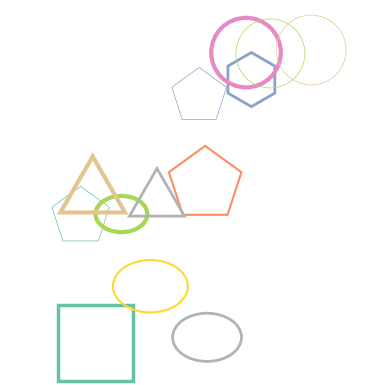[{"shape": "pentagon", "thickness": 0.5, "radius": 0.39, "center": [0.209, 0.438]}, {"shape": "square", "thickness": 2.5, "radius": 0.49, "center": [0.248, 0.109]}, {"shape": "pentagon", "thickness": 1.5, "radius": 0.49, "center": [0.533, 0.522]}, {"shape": "pentagon", "thickness": 0.5, "radius": 0.37, "center": [0.517, 0.75]}, {"shape": "hexagon", "thickness": 2, "radius": 0.35, "center": [0.653, 0.793]}, {"shape": "circle", "thickness": 3, "radius": 0.45, "center": [0.639, 0.863]}, {"shape": "oval", "thickness": 3, "radius": 0.34, "center": [0.315, 0.444]}, {"shape": "circle", "thickness": 0.5, "radius": 0.45, "center": [0.702, 0.861]}, {"shape": "oval", "thickness": 1.5, "radius": 0.49, "center": [0.391, 0.257]}, {"shape": "triangle", "thickness": 3, "radius": 0.48, "center": [0.241, 0.497]}, {"shape": "circle", "thickness": 0.5, "radius": 0.45, "center": [0.808, 0.87]}, {"shape": "oval", "thickness": 2, "radius": 0.45, "center": [0.538, 0.124]}, {"shape": "triangle", "thickness": 2, "radius": 0.41, "center": [0.408, 0.48]}]